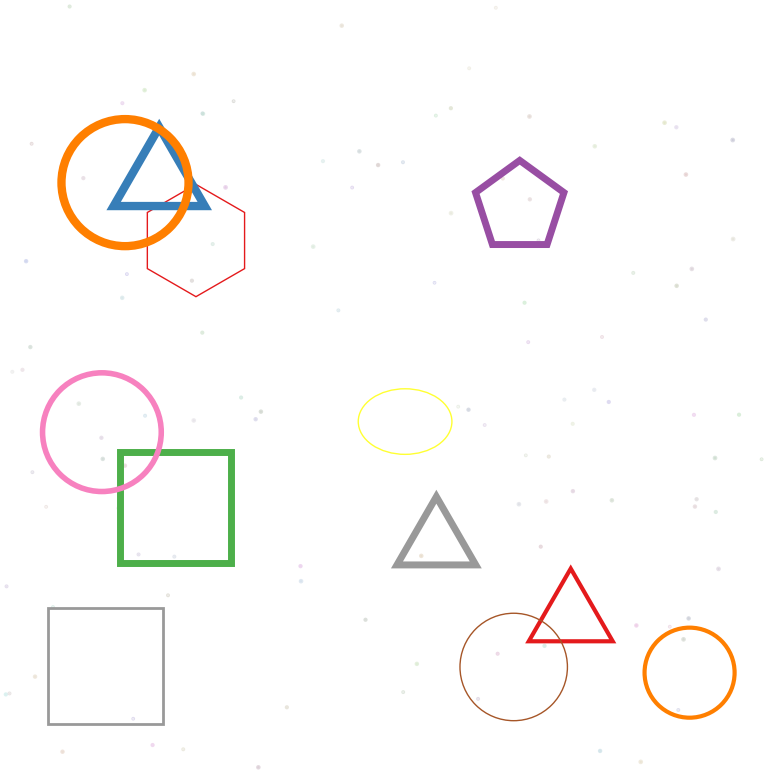[{"shape": "triangle", "thickness": 1.5, "radius": 0.31, "center": [0.741, 0.199]}, {"shape": "hexagon", "thickness": 0.5, "radius": 0.36, "center": [0.254, 0.688]}, {"shape": "triangle", "thickness": 3, "radius": 0.34, "center": [0.207, 0.767]}, {"shape": "square", "thickness": 2.5, "radius": 0.36, "center": [0.228, 0.341]}, {"shape": "pentagon", "thickness": 2.5, "radius": 0.3, "center": [0.675, 0.731]}, {"shape": "circle", "thickness": 3, "radius": 0.41, "center": [0.162, 0.763]}, {"shape": "circle", "thickness": 1.5, "radius": 0.29, "center": [0.896, 0.126]}, {"shape": "oval", "thickness": 0.5, "radius": 0.3, "center": [0.526, 0.453]}, {"shape": "circle", "thickness": 0.5, "radius": 0.35, "center": [0.667, 0.134]}, {"shape": "circle", "thickness": 2, "radius": 0.39, "center": [0.132, 0.439]}, {"shape": "triangle", "thickness": 2.5, "radius": 0.3, "center": [0.567, 0.296]}, {"shape": "square", "thickness": 1, "radius": 0.38, "center": [0.137, 0.135]}]